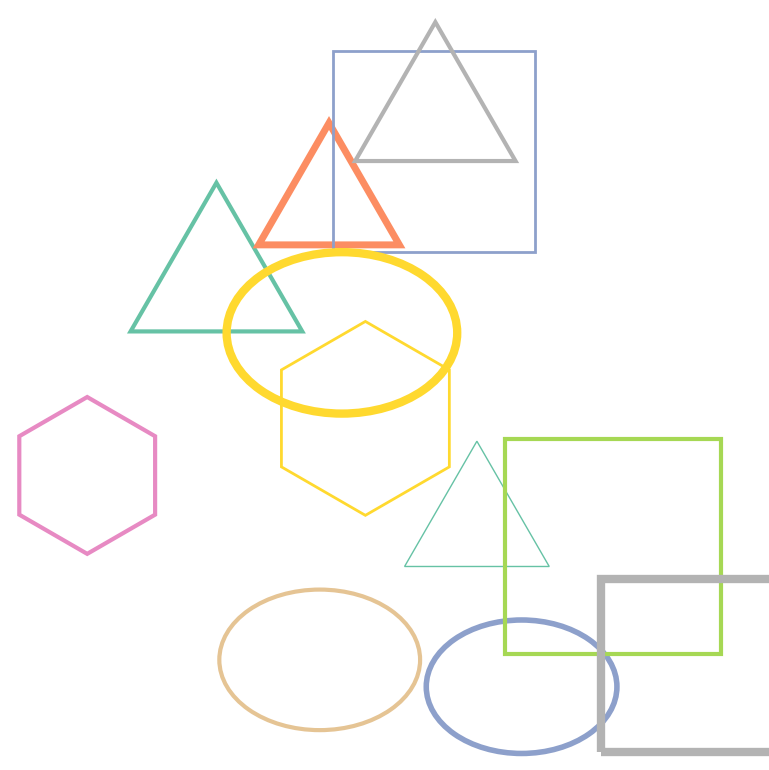[{"shape": "triangle", "thickness": 0.5, "radius": 0.54, "center": [0.619, 0.319]}, {"shape": "triangle", "thickness": 1.5, "radius": 0.64, "center": [0.281, 0.634]}, {"shape": "triangle", "thickness": 2.5, "radius": 0.53, "center": [0.427, 0.735]}, {"shape": "oval", "thickness": 2, "radius": 0.62, "center": [0.677, 0.108]}, {"shape": "square", "thickness": 1, "radius": 0.65, "center": [0.563, 0.803]}, {"shape": "hexagon", "thickness": 1.5, "radius": 0.51, "center": [0.113, 0.383]}, {"shape": "square", "thickness": 1.5, "radius": 0.7, "center": [0.796, 0.29]}, {"shape": "hexagon", "thickness": 1, "radius": 0.63, "center": [0.475, 0.457]}, {"shape": "oval", "thickness": 3, "radius": 0.75, "center": [0.444, 0.568]}, {"shape": "oval", "thickness": 1.5, "radius": 0.65, "center": [0.415, 0.143]}, {"shape": "triangle", "thickness": 1.5, "radius": 0.6, "center": [0.565, 0.851]}, {"shape": "square", "thickness": 3, "radius": 0.56, "center": [0.893, 0.136]}]